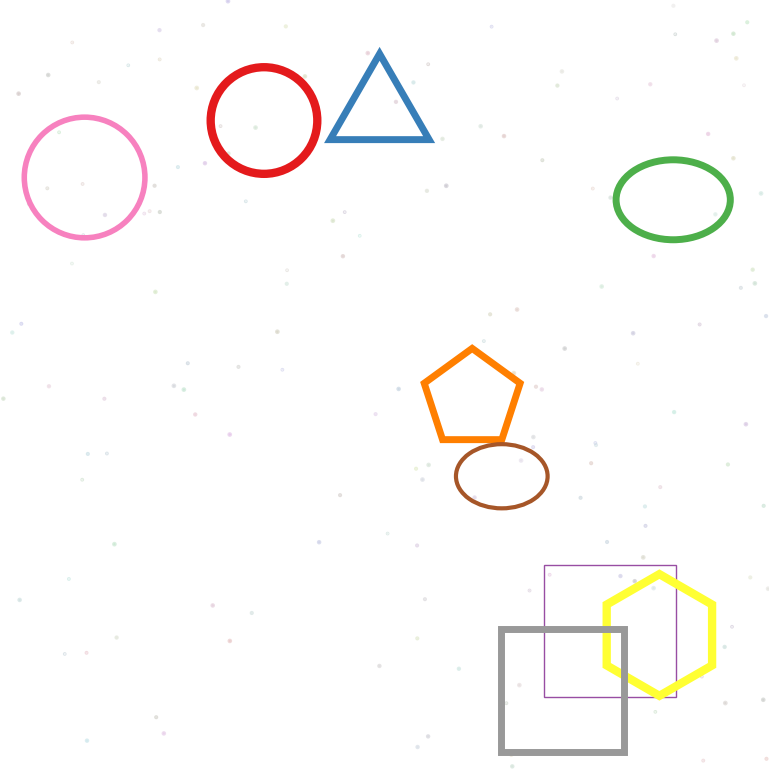[{"shape": "circle", "thickness": 3, "radius": 0.35, "center": [0.343, 0.843]}, {"shape": "triangle", "thickness": 2.5, "radius": 0.37, "center": [0.493, 0.856]}, {"shape": "oval", "thickness": 2.5, "radius": 0.37, "center": [0.874, 0.741]}, {"shape": "square", "thickness": 0.5, "radius": 0.43, "center": [0.792, 0.18]}, {"shape": "pentagon", "thickness": 2.5, "radius": 0.33, "center": [0.613, 0.482]}, {"shape": "hexagon", "thickness": 3, "radius": 0.4, "center": [0.856, 0.175]}, {"shape": "oval", "thickness": 1.5, "radius": 0.3, "center": [0.652, 0.381]}, {"shape": "circle", "thickness": 2, "radius": 0.39, "center": [0.11, 0.769]}, {"shape": "square", "thickness": 2.5, "radius": 0.4, "center": [0.731, 0.103]}]